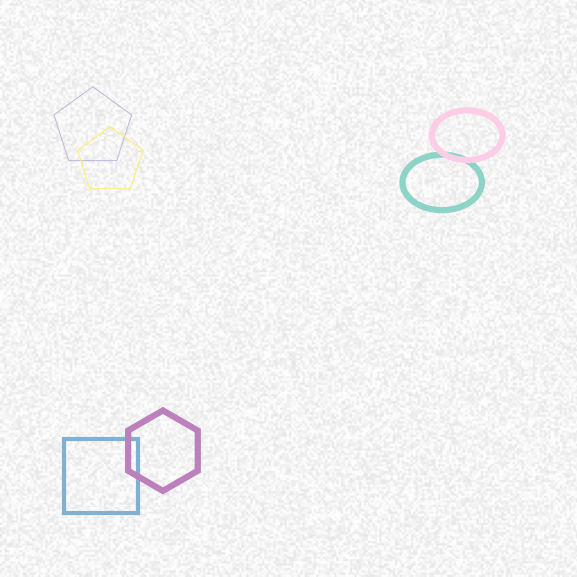[{"shape": "oval", "thickness": 3, "radius": 0.34, "center": [0.766, 0.683]}, {"shape": "pentagon", "thickness": 0.5, "radius": 0.35, "center": [0.161, 0.778]}, {"shape": "square", "thickness": 2, "radius": 0.32, "center": [0.174, 0.175]}, {"shape": "oval", "thickness": 3, "radius": 0.31, "center": [0.809, 0.765]}, {"shape": "hexagon", "thickness": 3, "radius": 0.35, "center": [0.282, 0.219]}, {"shape": "pentagon", "thickness": 0.5, "radius": 0.3, "center": [0.191, 0.721]}]